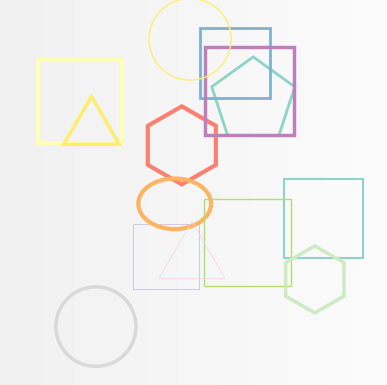[{"shape": "pentagon", "thickness": 2, "radius": 0.56, "center": [0.654, 0.74]}, {"shape": "square", "thickness": 1.5, "radius": 0.51, "center": [0.835, 0.433]}, {"shape": "square", "thickness": 3, "radius": 0.54, "center": [0.207, 0.737]}, {"shape": "square", "thickness": 0.5, "radius": 0.42, "center": [0.429, 0.333]}, {"shape": "hexagon", "thickness": 3, "radius": 0.51, "center": [0.469, 0.622]}, {"shape": "square", "thickness": 2, "radius": 0.45, "center": [0.607, 0.837]}, {"shape": "oval", "thickness": 3, "radius": 0.47, "center": [0.451, 0.471]}, {"shape": "square", "thickness": 1, "radius": 0.56, "center": [0.639, 0.371]}, {"shape": "triangle", "thickness": 0.5, "radius": 0.49, "center": [0.495, 0.326]}, {"shape": "circle", "thickness": 2.5, "radius": 0.52, "center": [0.248, 0.152]}, {"shape": "square", "thickness": 2.5, "radius": 0.57, "center": [0.644, 0.763]}, {"shape": "hexagon", "thickness": 2.5, "radius": 0.43, "center": [0.812, 0.274]}, {"shape": "triangle", "thickness": 2.5, "radius": 0.41, "center": [0.236, 0.667]}, {"shape": "circle", "thickness": 1, "radius": 0.53, "center": [0.49, 0.898]}]